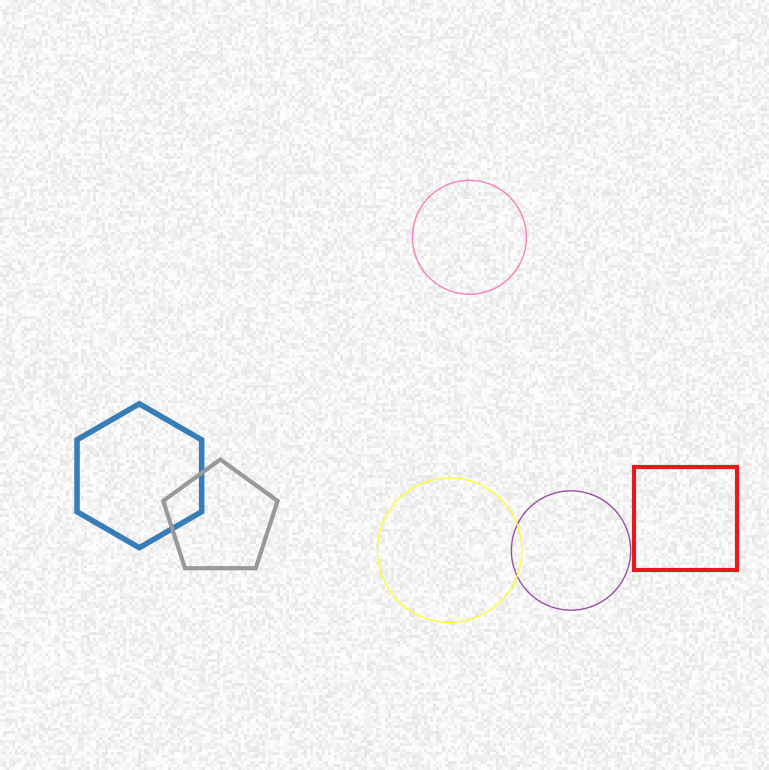[{"shape": "square", "thickness": 1.5, "radius": 0.34, "center": [0.89, 0.326]}, {"shape": "hexagon", "thickness": 2, "radius": 0.47, "center": [0.181, 0.382]}, {"shape": "circle", "thickness": 0.5, "radius": 0.39, "center": [0.742, 0.285]}, {"shape": "circle", "thickness": 0.5, "radius": 0.47, "center": [0.584, 0.286]}, {"shape": "circle", "thickness": 0.5, "radius": 0.37, "center": [0.61, 0.692]}, {"shape": "pentagon", "thickness": 1.5, "radius": 0.39, "center": [0.286, 0.325]}]